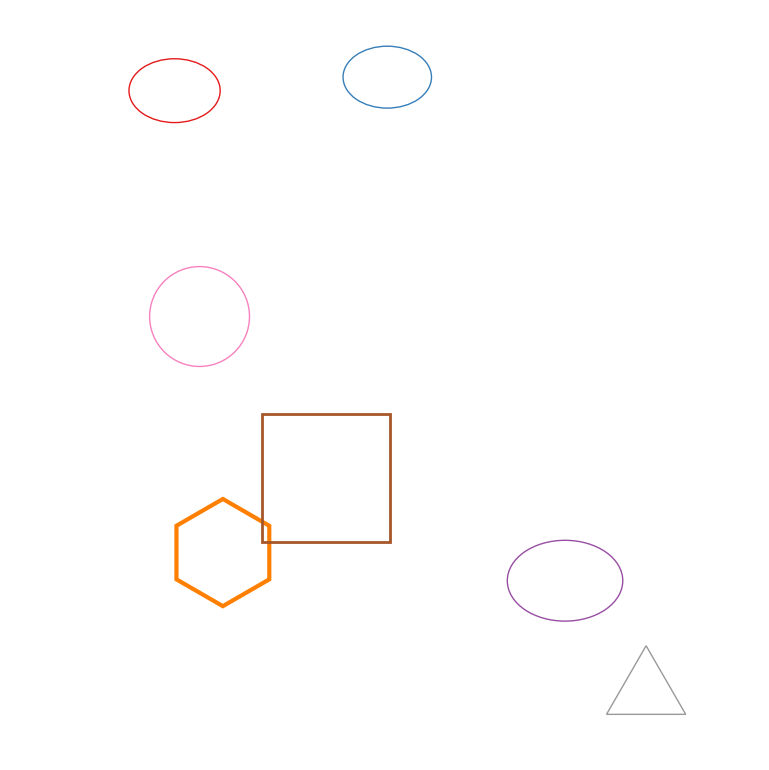[{"shape": "oval", "thickness": 0.5, "radius": 0.3, "center": [0.227, 0.882]}, {"shape": "oval", "thickness": 0.5, "radius": 0.29, "center": [0.503, 0.9]}, {"shape": "oval", "thickness": 0.5, "radius": 0.37, "center": [0.734, 0.246]}, {"shape": "hexagon", "thickness": 1.5, "radius": 0.35, "center": [0.289, 0.282]}, {"shape": "square", "thickness": 1, "radius": 0.42, "center": [0.423, 0.379]}, {"shape": "circle", "thickness": 0.5, "radius": 0.32, "center": [0.259, 0.589]}, {"shape": "triangle", "thickness": 0.5, "radius": 0.3, "center": [0.839, 0.102]}]